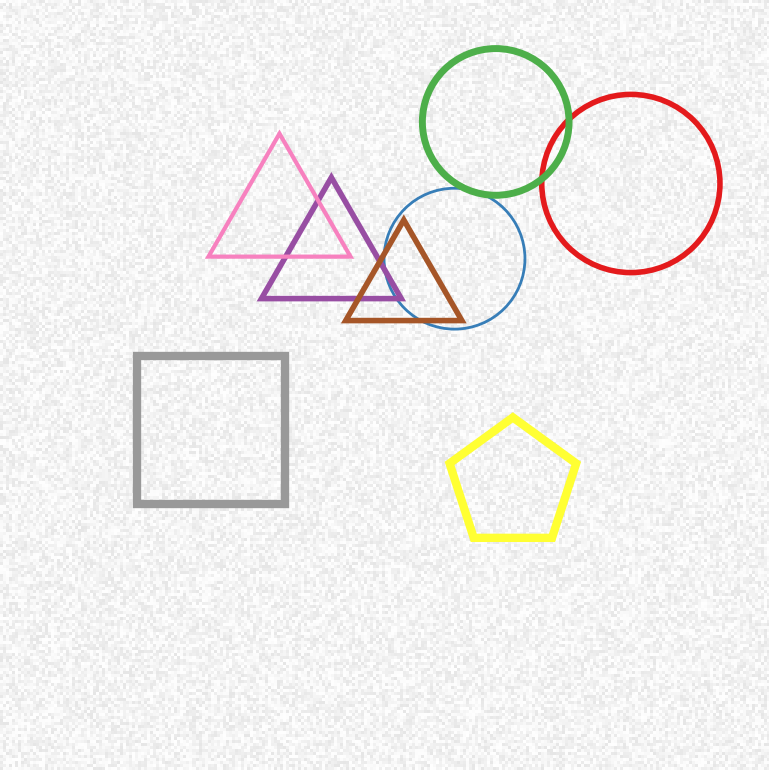[{"shape": "circle", "thickness": 2, "radius": 0.58, "center": [0.819, 0.762]}, {"shape": "circle", "thickness": 1, "radius": 0.46, "center": [0.59, 0.664]}, {"shape": "circle", "thickness": 2.5, "radius": 0.48, "center": [0.644, 0.842]}, {"shape": "triangle", "thickness": 2, "radius": 0.52, "center": [0.43, 0.665]}, {"shape": "pentagon", "thickness": 3, "radius": 0.43, "center": [0.666, 0.371]}, {"shape": "triangle", "thickness": 2, "radius": 0.44, "center": [0.524, 0.627]}, {"shape": "triangle", "thickness": 1.5, "radius": 0.53, "center": [0.363, 0.72]}, {"shape": "square", "thickness": 3, "radius": 0.48, "center": [0.274, 0.442]}]